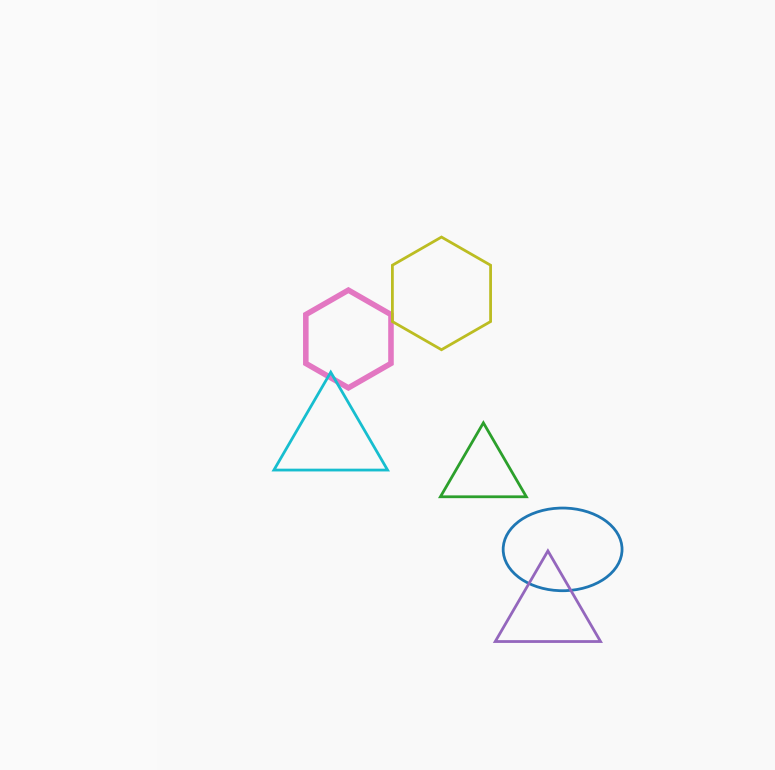[{"shape": "oval", "thickness": 1, "radius": 0.38, "center": [0.726, 0.287]}, {"shape": "triangle", "thickness": 1, "radius": 0.32, "center": [0.624, 0.387]}, {"shape": "triangle", "thickness": 1, "radius": 0.39, "center": [0.707, 0.206]}, {"shape": "hexagon", "thickness": 2, "radius": 0.32, "center": [0.45, 0.56]}, {"shape": "hexagon", "thickness": 1, "radius": 0.37, "center": [0.57, 0.619]}, {"shape": "triangle", "thickness": 1, "radius": 0.42, "center": [0.427, 0.432]}]